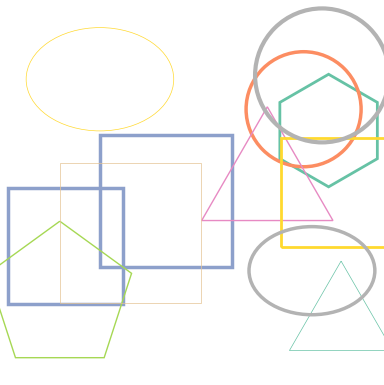[{"shape": "hexagon", "thickness": 2, "radius": 0.73, "center": [0.854, 0.661]}, {"shape": "triangle", "thickness": 0.5, "radius": 0.77, "center": [0.886, 0.167]}, {"shape": "circle", "thickness": 2.5, "radius": 0.75, "center": [0.789, 0.716]}, {"shape": "square", "thickness": 2.5, "radius": 0.85, "center": [0.431, 0.477]}, {"shape": "square", "thickness": 2.5, "radius": 0.75, "center": [0.17, 0.361]}, {"shape": "triangle", "thickness": 1, "radius": 0.98, "center": [0.694, 0.526]}, {"shape": "pentagon", "thickness": 1, "radius": 0.98, "center": [0.155, 0.229]}, {"shape": "oval", "thickness": 0.5, "radius": 0.96, "center": [0.26, 0.794]}, {"shape": "square", "thickness": 2, "radius": 0.7, "center": [0.87, 0.5]}, {"shape": "square", "thickness": 0.5, "radius": 0.91, "center": [0.339, 0.395]}, {"shape": "oval", "thickness": 2.5, "radius": 0.82, "center": [0.81, 0.297]}, {"shape": "circle", "thickness": 3, "radius": 0.87, "center": [0.837, 0.804]}]